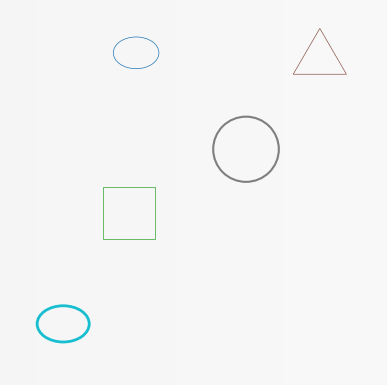[{"shape": "oval", "thickness": 0.5, "radius": 0.29, "center": [0.351, 0.863]}, {"shape": "square", "thickness": 0.5, "radius": 0.34, "center": [0.333, 0.447]}, {"shape": "triangle", "thickness": 0.5, "radius": 0.4, "center": [0.825, 0.847]}, {"shape": "circle", "thickness": 1.5, "radius": 0.42, "center": [0.635, 0.612]}, {"shape": "oval", "thickness": 2, "radius": 0.34, "center": [0.163, 0.159]}]